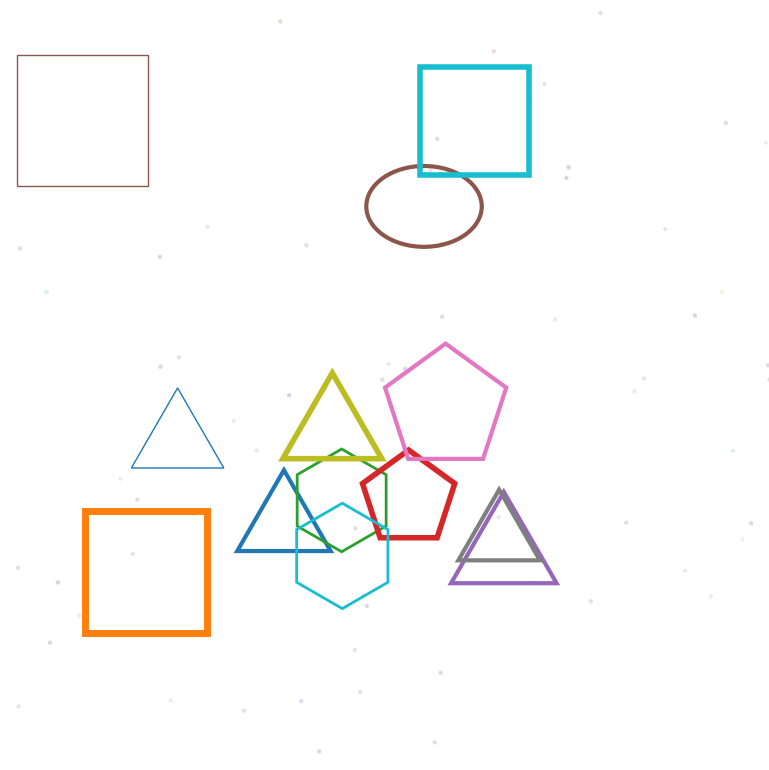[{"shape": "triangle", "thickness": 1.5, "radius": 0.35, "center": [0.369, 0.319]}, {"shape": "triangle", "thickness": 0.5, "radius": 0.35, "center": [0.231, 0.427]}, {"shape": "square", "thickness": 2.5, "radius": 0.4, "center": [0.19, 0.257]}, {"shape": "hexagon", "thickness": 1, "radius": 0.33, "center": [0.444, 0.35]}, {"shape": "pentagon", "thickness": 2, "radius": 0.31, "center": [0.531, 0.353]}, {"shape": "triangle", "thickness": 1.5, "radius": 0.4, "center": [0.654, 0.282]}, {"shape": "oval", "thickness": 1.5, "radius": 0.37, "center": [0.551, 0.732]}, {"shape": "square", "thickness": 0.5, "radius": 0.43, "center": [0.107, 0.844]}, {"shape": "pentagon", "thickness": 1.5, "radius": 0.41, "center": [0.579, 0.471]}, {"shape": "triangle", "thickness": 1.5, "radius": 0.31, "center": [0.648, 0.303]}, {"shape": "triangle", "thickness": 2, "radius": 0.37, "center": [0.432, 0.441]}, {"shape": "square", "thickness": 2, "radius": 0.35, "center": [0.616, 0.843]}, {"shape": "hexagon", "thickness": 1, "radius": 0.34, "center": [0.445, 0.278]}]